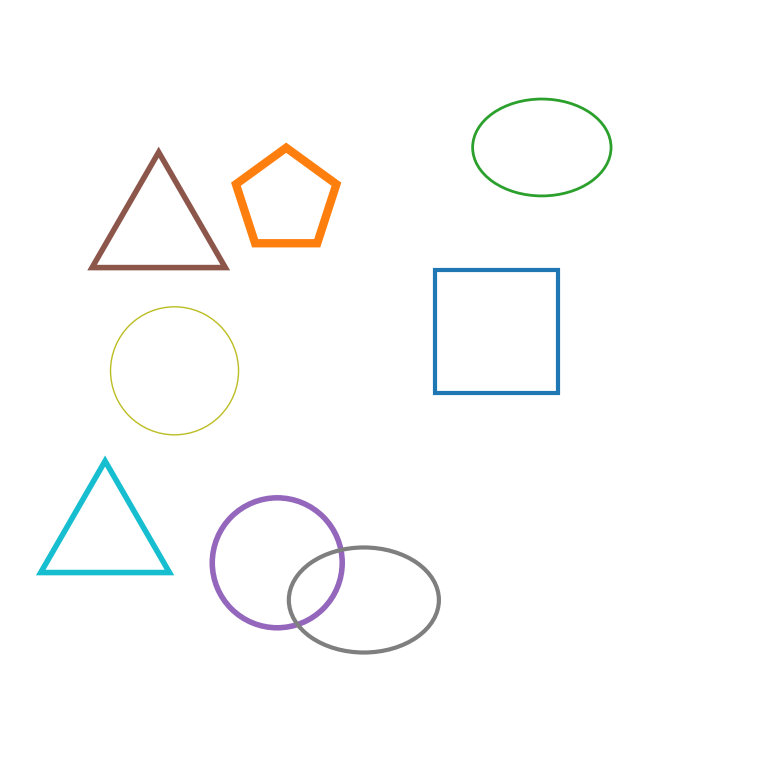[{"shape": "square", "thickness": 1.5, "radius": 0.4, "center": [0.645, 0.57]}, {"shape": "pentagon", "thickness": 3, "radius": 0.34, "center": [0.372, 0.74]}, {"shape": "oval", "thickness": 1, "radius": 0.45, "center": [0.704, 0.808]}, {"shape": "circle", "thickness": 2, "radius": 0.42, "center": [0.36, 0.269]}, {"shape": "triangle", "thickness": 2, "radius": 0.5, "center": [0.206, 0.702]}, {"shape": "oval", "thickness": 1.5, "radius": 0.49, "center": [0.473, 0.221]}, {"shape": "circle", "thickness": 0.5, "radius": 0.42, "center": [0.227, 0.518]}, {"shape": "triangle", "thickness": 2, "radius": 0.48, "center": [0.136, 0.305]}]